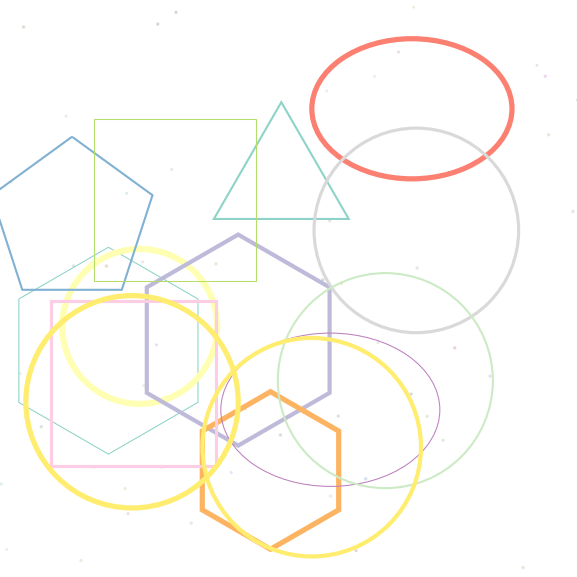[{"shape": "triangle", "thickness": 1, "radius": 0.67, "center": [0.487, 0.687]}, {"shape": "hexagon", "thickness": 0.5, "radius": 0.9, "center": [0.188, 0.392]}, {"shape": "circle", "thickness": 3, "radius": 0.67, "center": [0.242, 0.434]}, {"shape": "hexagon", "thickness": 2, "radius": 0.91, "center": [0.412, 0.41]}, {"shape": "oval", "thickness": 2.5, "radius": 0.87, "center": [0.713, 0.811]}, {"shape": "pentagon", "thickness": 1, "radius": 0.73, "center": [0.125, 0.616]}, {"shape": "hexagon", "thickness": 2.5, "radius": 0.68, "center": [0.468, 0.184]}, {"shape": "square", "thickness": 0.5, "radius": 0.7, "center": [0.303, 0.652]}, {"shape": "square", "thickness": 1.5, "radius": 0.72, "center": [0.231, 0.336]}, {"shape": "circle", "thickness": 1.5, "radius": 0.89, "center": [0.721, 0.6]}, {"shape": "oval", "thickness": 0.5, "radius": 0.95, "center": [0.572, 0.29]}, {"shape": "circle", "thickness": 1, "radius": 0.93, "center": [0.667, 0.34]}, {"shape": "circle", "thickness": 2, "radius": 0.95, "center": [0.54, 0.225]}, {"shape": "circle", "thickness": 2.5, "radius": 0.92, "center": [0.229, 0.303]}]